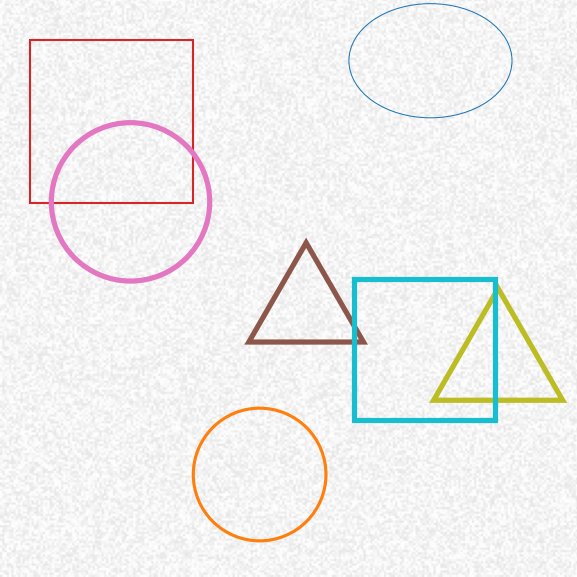[{"shape": "oval", "thickness": 0.5, "radius": 0.71, "center": [0.745, 0.894]}, {"shape": "circle", "thickness": 1.5, "radius": 0.57, "center": [0.45, 0.177]}, {"shape": "square", "thickness": 1, "radius": 0.71, "center": [0.193, 0.788]}, {"shape": "triangle", "thickness": 2.5, "radius": 0.57, "center": [0.53, 0.464]}, {"shape": "circle", "thickness": 2.5, "radius": 0.69, "center": [0.226, 0.65]}, {"shape": "triangle", "thickness": 2.5, "radius": 0.65, "center": [0.863, 0.371]}, {"shape": "square", "thickness": 2.5, "radius": 0.61, "center": [0.736, 0.394]}]